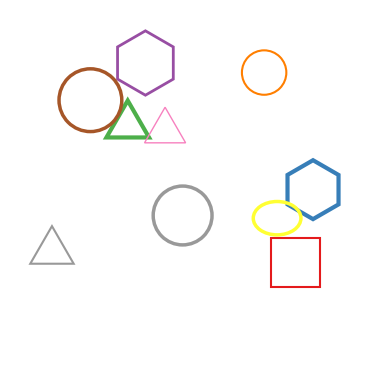[{"shape": "square", "thickness": 1.5, "radius": 0.32, "center": [0.767, 0.318]}, {"shape": "hexagon", "thickness": 3, "radius": 0.38, "center": [0.813, 0.507]}, {"shape": "triangle", "thickness": 3, "radius": 0.32, "center": [0.332, 0.675]}, {"shape": "hexagon", "thickness": 2, "radius": 0.42, "center": [0.378, 0.836]}, {"shape": "circle", "thickness": 1.5, "radius": 0.29, "center": [0.686, 0.812]}, {"shape": "oval", "thickness": 2.5, "radius": 0.31, "center": [0.72, 0.433]}, {"shape": "circle", "thickness": 2.5, "radius": 0.41, "center": [0.235, 0.74]}, {"shape": "triangle", "thickness": 1, "radius": 0.31, "center": [0.429, 0.66]}, {"shape": "circle", "thickness": 2.5, "radius": 0.38, "center": [0.474, 0.44]}, {"shape": "triangle", "thickness": 1.5, "radius": 0.33, "center": [0.135, 0.348]}]